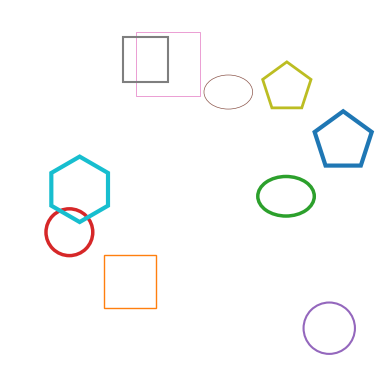[{"shape": "pentagon", "thickness": 3, "radius": 0.39, "center": [0.891, 0.633]}, {"shape": "square", "thickness": 1, "radius": 0.34, "center": [0.338, 0.268]}, {"shape": "oval", "thickness": 2.5, "radius": 0.37, "center": [0.743, 0.49]}, {"shape": "circle", "thickness": 2.5, "radius": 0.3, "center": [0.18, 0.397]}, {"shape": "circle", "thickness": 1.5, "radius": 0.33, "center": [0.855, 0.148]}, {"shape": "oval", "thickness": 0.5, "radius": 0.32, "center": [0.593, 0.761]}, {"shape": "square", "thickness": 0.5, "radius": 0.41, "center": [0.436, 0.834]}, {"shape": "square", "thickness": 1.5, "radius": 0.29, "center": [0.378, 0.845]}, {"shape": "pentagon", "thickness": 2, "radius": 0.33, "center": [0.745, 0.773]}, {"shape": "hexagon", "thickness": 3, "radius": 0.42, "center": [0.207, 0.508]}]